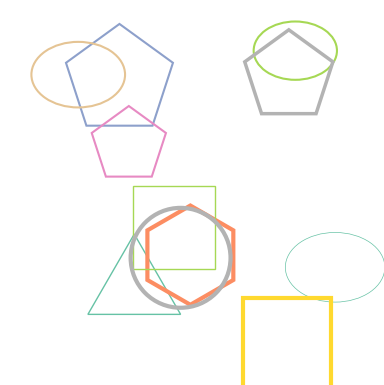[{"shape": "oval", "thickness": 0.5, "radius": 0.65, "center": [0.87, 0.306]}, {"shape": "triangle", "thickness": 1, "radius": 0.7, "center": [0.349, 0.253]}, {"shape": "hexagon", "thickness": 3, "radius": 0.64, "center": [0.494, 0.337]}, {"shape": "pentagon", "thickness": 1.5, "radius": 0.73, "center": [0.31, 0.792]}, {"shape": "pentagon", "thickness": 1.5, "radius": 0.51, "center": [0.335, 0.623]}, {"shape": "square", "thickness": 1, "radius": 0.54, "center": [0.452, 0.41]}, {"shape": "oval", "thickness": 1.5, "radius": 0.54, "center": [0.767, 0.868]}, {"shape": "square", "thickness": 3, "radius": 0.57, "center": [0.746, 0.111]}, {"shape": "oval", "thickness": 1.5, "radius": 0.61, "center": [0.203, 0.806]}, {"shape": "pentagon", "thickness": 2.5, "radius": 0.6, "center": [0.75, 0.802]}, {"shape": "circle", "thickness": 3, "radius": 0.65, "center": [0.469, 0.33]}]